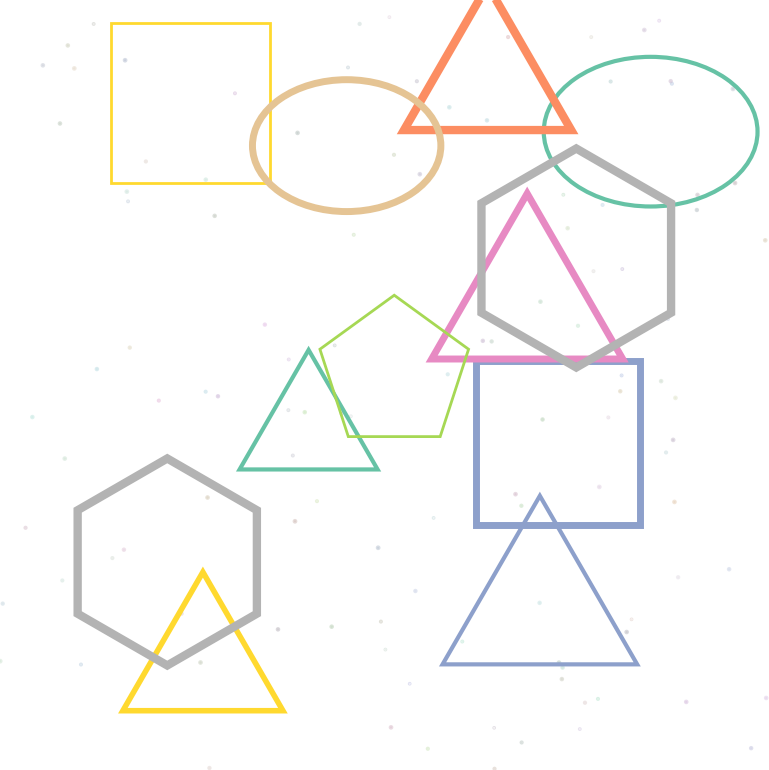[{"shape": "triangle", "thickness": 1.5, "radius": 0.52, "center": [0.401, 0.442]}, {"shape": "oval", "thickness": 1.5, "radius": 0.69, "center": [0.845, 0.829]}, {"shape": "triangle", "thickness": 3, "radius": 0.63, "center": [0.633, 0.894]}, {"shape": "square", "thickness": 2.5, "radius": 0.53, "center": [0.725, 0.425]}, {"shape": "triangle", "thickness": 1.5, "radius": 0.73, "center": [0.701, 0.21]}, {"shape": "triangle", "thickness": 2.5, "radius": 0.72, "center": [0.685, 0.605]}, {"shape": "pentagon", "thickness": 1, "radius": 0.51, "center": [0.512, 0.515]}, {"shape": "square", "thickness": 1, "radius": 0.52, "center": [0.247, 0.866]}, {"shape": "triangle", "thickness": 2, "radius": 0.6, "center": [0.264, 0.137]}, {"shape": "oval", "thickness": 2.5, "radius": 0.61, "center": [0.45, 0.811]}, {"shape": "hexagon", "thickness": 3, "radius": 0.67, "center": [0.217, 0.27]}, {"shape": "hexagon", "thickness": 3, "radius": 0.71, "center": [0.748, 0.665]}]